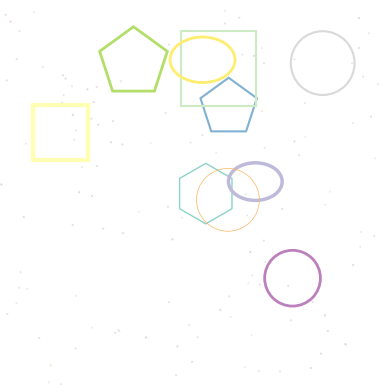[{"shape": "hexagon", "thickness": 1, "radius": 0.39, "center": [0.535, 0.497]}, {"shape": "square", "thickness": 3, "radius": 0.36, "center": [0.158, 0.656]}, {"shape": "oval", "thickness": 2.5, "radius": 0.35, "center": [0.663, 0.528]}, {"shape": "pentagon", "thickness": 1.5, "radius": 0.38, "center": [0.594, 0.721]}, {"shape": "circle", "thickness": 0.5, "radius": 0.41, "center": [0.592, 0.481]}, {"shape": "pentagon", "thickness": 2, "radius": 0.46, "center": [0.347, 0.838]}, {"shape": "circle", "thickness": 1.5, "radius": 0.41, "center": [0.838, 0.836]}, {"shape": "circle", "thickness": 2, "radius": 0.36, "center": [0.76, 0.277]}, {"shape": "square", "thickness": 1.5, "radius": 0.49, "center": [0.568, 0.821]}, {"shape": "oval", "thickness": 2, "radius": 0.42, "center": [0.526, 0.845]}]